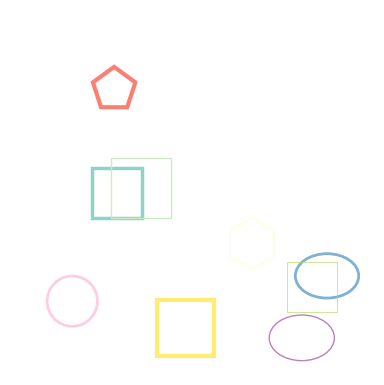[{"shape": "square", "thickness": 2.5, "radius": 0.33, "center": [0.305, 0.499]}, {"shape": "hexagon", "thickness": 0.5, "radius": 0.33, "center": [0.654, 0.367]}, {"shape": "pentagon", "thickness": 3, "radius": 0.29, "center": [0.296, 0.768]}, {"shape": "oval", "thickness": 2, "radius": 0.41, "center": [0.849, 0.283]}, {"shape": "square", "thickness": 0.5, "radius": 0.32, "center": [0.81, 0.254]}, {"shape": "circle", "thickness": 2, "radius": 0.33, "center": [0.188, 0.218]}, {"shape": "oval", "thickness": 1, "radius": 0.42, "center": [0.784, 0.122]}, {"shape": "square", "thickness": 1, "radius": 0.39, "center": [0.365, 0.512]}, {"shape": "square", "thickness": 3, "radius": 0.37, "center": [0.482, 0.148]}]